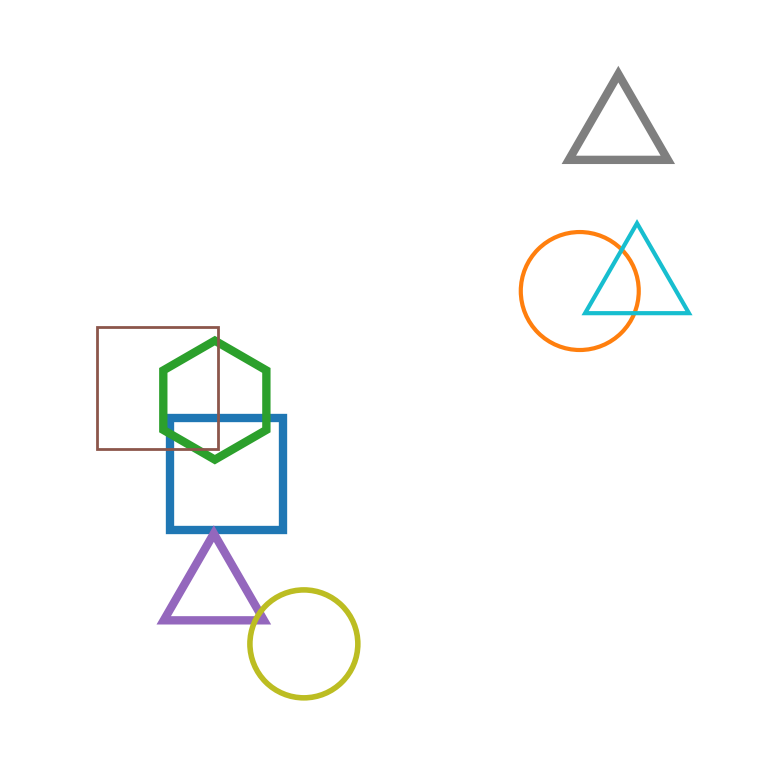[{"shape": "square", "thickness": 3, "radius": 0.36, "center": [0.294, 0.385]}, {"shape": "circle", "thickness": 1.5, "radius": 0.38, "center": [0.753, 0.622]}, {"shape": "hexagon", "thickness": 3, "radius": 0.39, "center": [0.279, 0.48]}, {"shape": "triangle", "thickness": 3, "radius": 0.38, "center": [0.278, 0.232]}, {"shape": "square", "thickness": 1, "radius": 0.39, "center": [0.205, 0.496]}, {"shape": "triangle", "thickness": 3, "radius": 0.37, "center": [0.803, 0.829]}, {"shape": "circle", "thickness": 2, "radius": 0.35, "center": [0.395, 0.164]}, {"shape": "triangle", "thickness": 1.5, "radius": 0.39, "center": [0.827, 0.632]}]